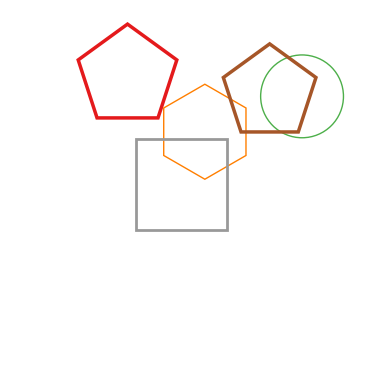[{"shape": "pentagon", "thickness": 2.5, "radius": 0.67, "center": [0.331, 0.803]}, {"shape": "circle", "thickness": 1, "radius": 0.54, "center": [0.785, 0.75]}, {"shape": "hexagon", "thickness": 1, "radius": 0.62, "center": [0.532, 0.658]}, {"shape": "pentagon", "thickness": 2.5, "radius": 0.63, "center": [0.7, 0.76]}, {"shape": "square", "thickness": 2, "radius": 0.59, "center": [0.471, 0.522]}]